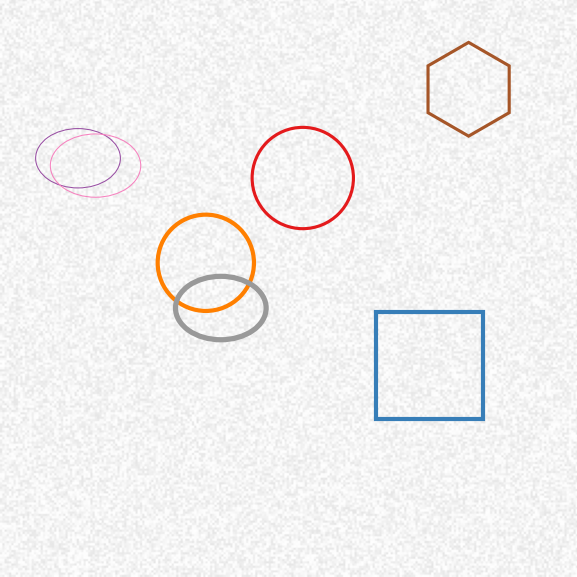[{"shape": "circle", "thickness": 1.5, "radius": 0.44, "center": [0.524, 0.691]}, {"shape": "square", "thickness": 2, "radius": 0.47, "center": [0.744, 0.366]}, {"shape": "oval", "thickness": 0.5, "radius": 0.37, "center": [0.135, 0.725]}, {"shape": "circle", "thickness": 2, "radius": 0.42, "center": [0.356, 0.544]}, {"shape": "hexagon", "thickness": 1.5, "radius": 0.41, "center": [0.811, 0.845]}, {"shape": "oval", "thickness": 0.5, "radius": 0.39, "center": [0.165, 0.712]}, {"shape": "oval", "thickness": 2.5, "radius": 0.39, "center": [0.382, 0.466]}]